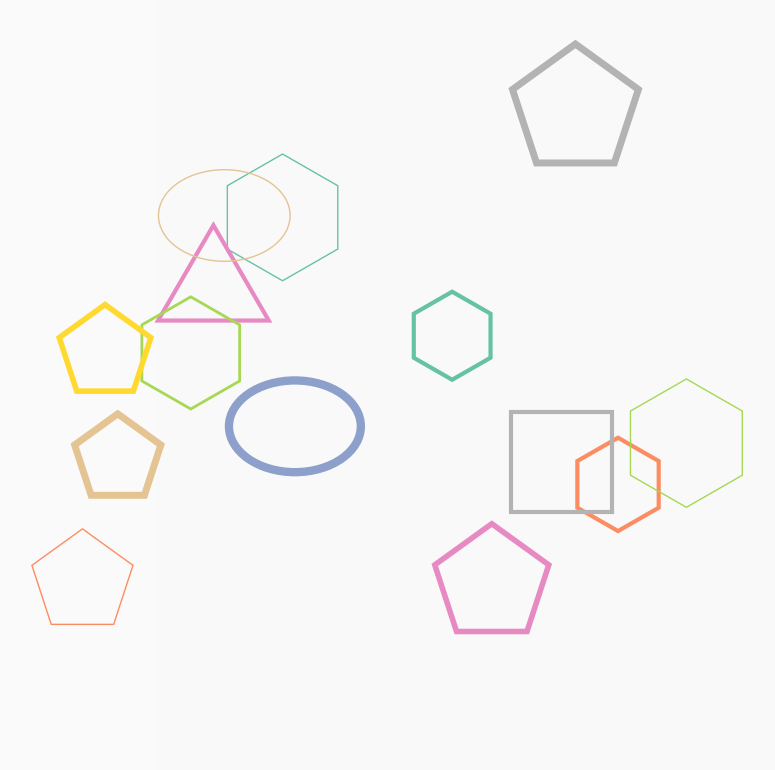[{"shape": "hexagon", "thickness": 0.5, "radius": 0.41, "center": [0.365, 0.718]}, {"shape": "hexagon", "thickness": 1.5, "radius": 0.29, "center": [0.583, 0.564]}, {"shape": "pentagon", "thickness": 0.5, "radius": 0.34, "center": [0.106, 0.245]}, {"shape": "hexagon", "thickness": 1.5, "radius": 0.3, "center": [0.797, 0.371]}, {"shape": "oval", "thickness": 3, "radius": 0.43, "center": [0.381, 0.446]}, {"shape": "pentagon", "thickness": 2, "radius": 0.39, "center": [0.635, 0.242]}, {"shape": "triangle", "thickness": 1.5, "radius": 0.41, "center": [0.275, 0.625]}, {"shape": "hexagon", "thickness": 0.5, "radius": 0.42, "center": [0.886, 0.424]}, {"shape": "hexagon", "thickness": 1, "radius": 0.36, "center": [0.246, 0.542]}, {"shape": "pentagon", "thickness": 2, "radius": 0.31, "center": [0.136, 0.542]}, {"shape": "pentagon", "thickness": 2.5, "radius": 0.29, "center": [0.152, 0.404]}, {"shape": "oval", "thickness": 0.5, "radius": 0.42, "center": [0.289, 0.72]}, {"shape": "pentagon", "thickness": 2.5, "radius": 0.43, "center": [0.742, 0.857]}, {"shape": "square", "thickness": 1.5, "radius": 0.33, "center": [0.724, 0.4]}]